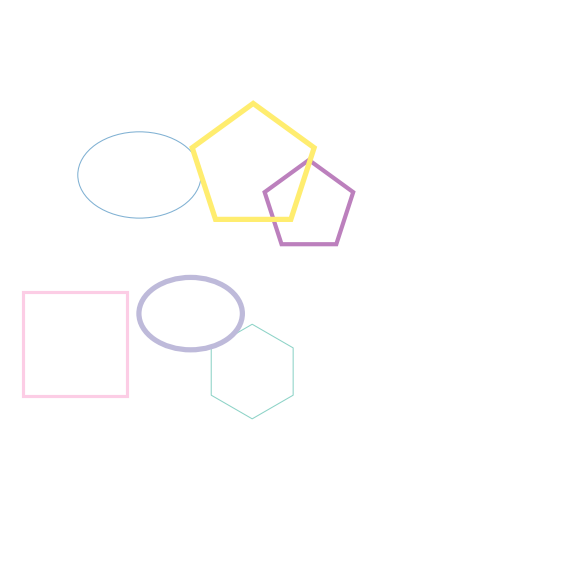[{"shape": "hexagon", "thickness": 0.5, "radius": 0.41, "center": [0.437, 0.356]}, {"shape": "oval", "thickness": 2.5, "radius": 0.45, "center": [0.33, 0.456]}, {"shape": "oval", "thickness": 0.5, "radius": 0.53, "center": [0.241, 0.696]}, {"shape": "square", "thickness": 1.5, "radius": 0.45, "center": [0.13, 0.403]}, {"shape": "pentagon", "thickness": 2, "radius": 0.4, "center": [0.535, 0.641]}, {"shape": "pentagon", "thickness": 2.5, "radius": 0.55, "center": [0.438, 0.709]}]